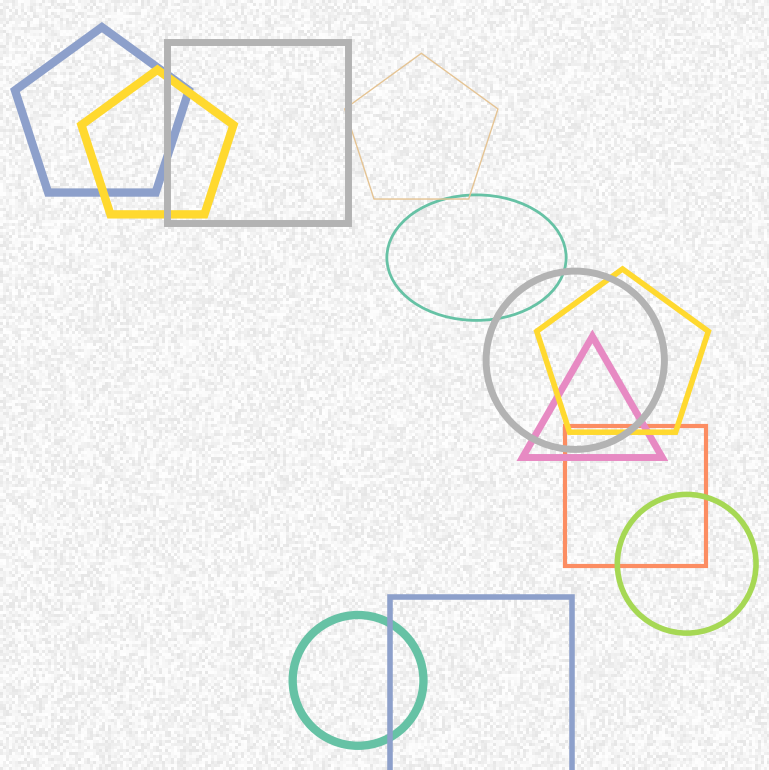[{"shape": "circle", "thickness": 3, "radius": 0.42, "center": [0.465, 0.116]}, {"shape": "oval", "thickness": 1, "radius": 0.58, "center": [0.619, 0.665]}, {"shape": "square", "thickness": 1.5, "radius": 0.46, "center": [0.825, 0.356]}, {"shape": "square", "thickness": 2, "radius": 0.59, "center": [0.624, 0.106]}, {"shape": "pentagon", "thickness": 3, "radius": 0.59, "center": [0.132, 0.846]}, {"shape": "triangle", "thickness": 2.5, "radius": 0.52, "center": [0.769, 0.458]}, {"shape": "circle", "thickness": 2, "radius": 0.45, "center": [0.892, 0.268]}, {"shape": "pentagon", "thickness": 3, "radius": 0.52, "center": [0.204, 0.806]}, {"shape": "pentagon", "thickness": 2, "radius": 0.59, "center": [0.809, 0.533]}, {"shape": "pentagon", "thickness": 0.5, "radius": 0.52, "center": [0.547, 0.826]}, {"shape": "circle", "thickness": 2.5, "radius": 0.58, "center": [0.747, 0.532]}, {"shape": "square", "thickness": 2.5, "radius": 0.59, "center": [0.335, 0.828]}]